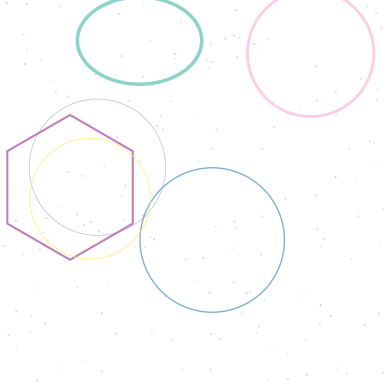[{"shape": "oval", "thickness": 2.5, "radius": 0.81, "center": [0.362, 0.894]}, {"shape": "circle", "thickness": 0.5, "radius": 0.89, "center": [0.253, 0.566]}, {"shape": "circle", "thickness": 1, "radius": 0.94, "center": [0.551, 0.377]}, {"shape": "circle", "thickness": 2, "radius": 0.82, "center": [0.807, 0.861]}, {"shape": "hexagon", "thickness": 1.5, "radius": 0.94, "center": [0.182, 0.513]}, {"shape": "circle", "thickness": 0.5, "radius": 0.78, "center": [0.234, 0.484]}]